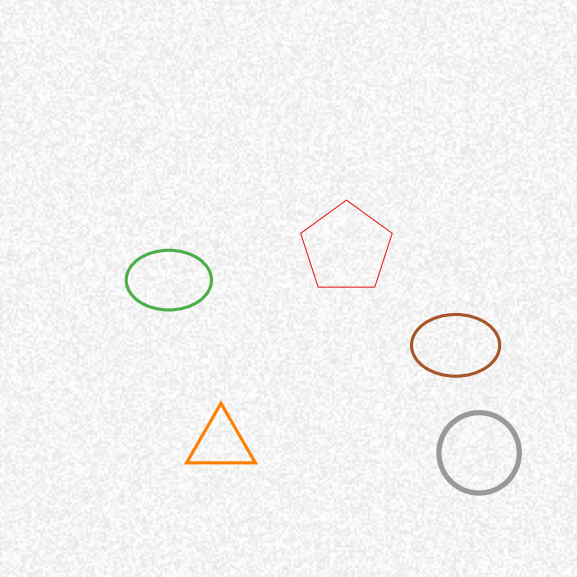[{"shape": "pentagon", "thickness": 0.5, "radius": 0.42, "center": [0.6, 0.569]}, {"shape": "oval", "thickness": 1.5, "radius": 0.37, "center": [0.292, 0.514]}, {"shape": "triangle", "thickness": 1.5, "radius": 0.34, "center": [0.383, 0.232]}, {"shape": "oval", "thickness": 1.5, "radius": 0.38, "center": [0.789, 0.401]}, {"shape": "circle", "thickness": 2.5, "radius": 0.35, "center": [0.83, 0.215]}]